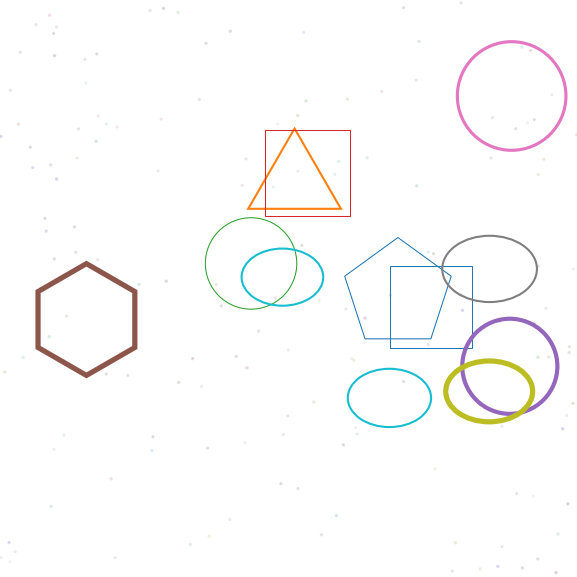[{"shape": "pentagon", "thickness": 0.5, "radius": 0.48, "center": [0.689, 0.491]}, {"shape": "square", "thickness": 0.5, "radius": 0.35, "center": [0.746, 0.467]}, {"shape": "triangle", "thickness": 1, "radius": 0.46, "center": [0.51, 0.684]}, {"shape": "circle", "thickness": 0.5, "radius": 0.4, "center": [0.435, 0.543]}, {"shape": "square", "thickness": 0.5, "radius": 0.37, "center": [0.532, 0.7]}, {"shape": "circle", "thickness": 2, "radius": 0.41, "center": [0.883, 0.365]}, {"shape": "hexagon", "thickness": 2.5, "radius": 0.48, "center": [0.15, 0.446]}, {"shape": "circle", "thickness": 1.5, "radius": 0.47, "center": [0.886, 0.833]}, {"shape": "oval", "thickness": 1, "radius": 0.41, "center": [0.848, 0.533]}, {"shape": "oval", "thickness": 2.5, "radius": 0.38, "center": [0.847, 0.321]}, {"shape": "oval", "thickness": 1, "radius": 0.36, "center": [0.674, 0.31]}, {"shape": "oval", "thickness": 1, "radius": 0.35, "center": [0.489, 0.519]}]